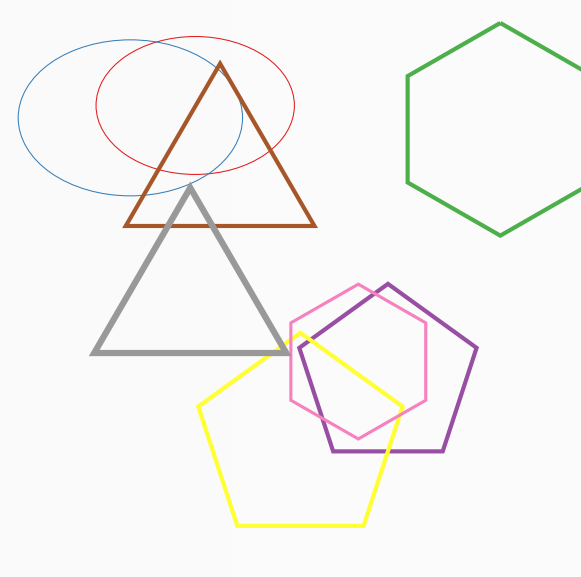[{"shape": "oval", "thickness": 0.5, "radius": 0.85, "center": [0.336, 0.816]}, {"shape": "oval", "thickness": 0.5, "radius": 0.96, "center": [0.224, 0.795]}, {"shape": "hexagon", "thickness": 2, "radius": 0.92, "center": [0.861, 0.775]}, {"shape": "pentagon", "thickness": 2, "radius": 0.8, "center": [0.667, 0.347]}, {"shape": "pentagon", "thickness": 2, "radius": 0.92, "center": [0.517, 0.238]}, {"shape": "triangle", "thickness": 2, "radius": 0.94, "center": [0.379, 0.702]}, {"shape": "hexagon", "thickness": 1.5, "radius": 0.67, "center": [0.616, 0.373]}, {"shape": "triangle", "thickness": 3, "radius": 0.95, "center": [0.327, 0.483]}]